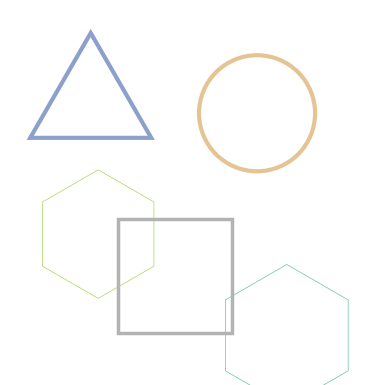[{"shape": "hexagon", "thickness": 0.5, "radius": 0.92, "center": [0.745, 0.129]}, {"shape": "triangle", "thickness": 3, "radius": 0.91, "center": [0.236, 0.733]}, {"shape": "hexagon", "thickness": 0.5, "radius": 0.83, "center": [0.255, 0.392]}, {"shape": "circle", "thickness": 3, "radius": 0.75, "center": [0.668, 0.706]}, {"shape": "square", "thickness": 2.5, "radius": 0.74, "center": [0.455, 0.283]}]